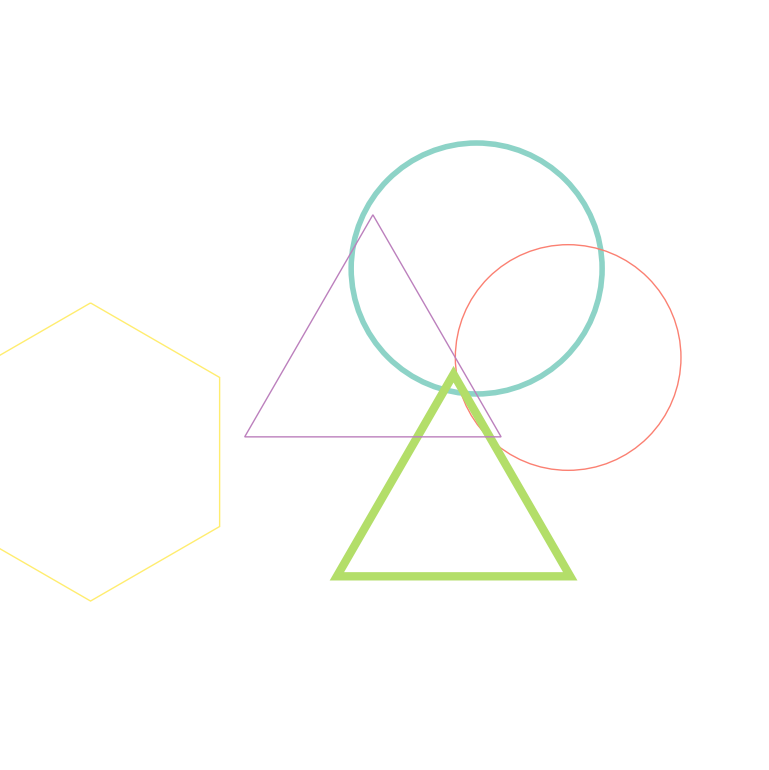[{"shape": "circle", "thickness": 2, "radius": 0.81, "center": [0.619, 0.651]}, {"shape": "circle", "thickness": 0.5, "radius": 0.73, "center": [0.738, 0.536]}, {"shape": "triangle", "thickness": 3, "radius": 0.87, "center": [0.589, 0.339]}, {"shape": "triangle", "thickness": 0.5, "radius": 0.96, "center": [0.484, 0.529]}, {"shape": "hexagon", "thickness": 0.5, "radius": 0.97, "center": [0.118, 0.413]}]